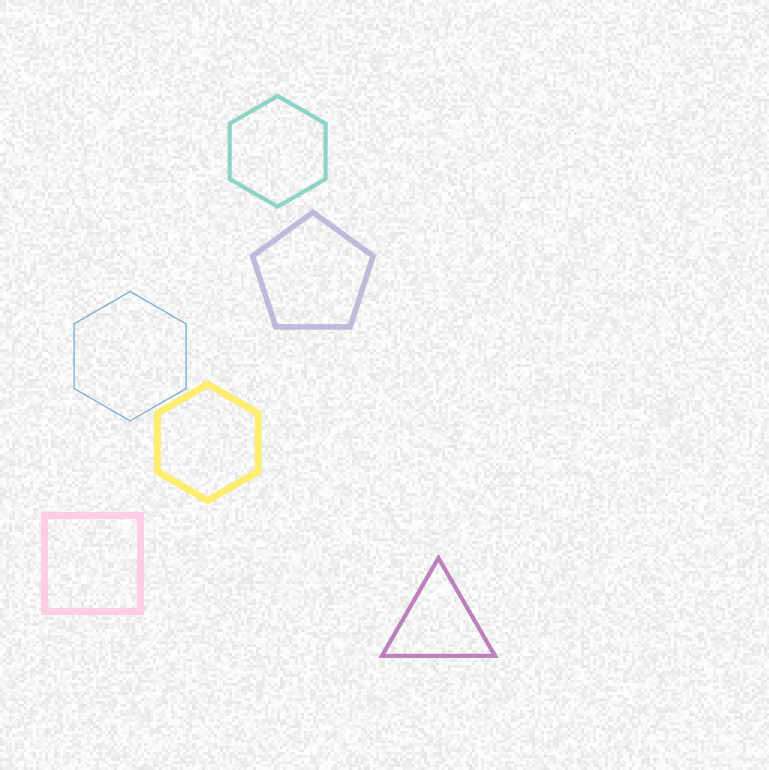[{"shape": "hexagon", "thickness": 1.5, "radius": 0.36, "center": [0.361, 0.803]}, {"shape": "pentagon", "thickness": 2, "radius": 0.41, "center": [0.406, 0.642]}, {"shape": "hexagon", "thickness": 0.5, "radius": 0.42, "center": [0.169, 0.537]}, {"shape": "square", "thickness": 2.5, "radius": 0.31, "center": [0.119, 0.269]}, {"shape": "triangle", "thickness": 1.5, "radius": 0.42, "center": [0.569, 0.191]}, {"shape": "hexagon", "thickness": 2.5, "radius": 0.38, "center": [0.27, 0.425]}]